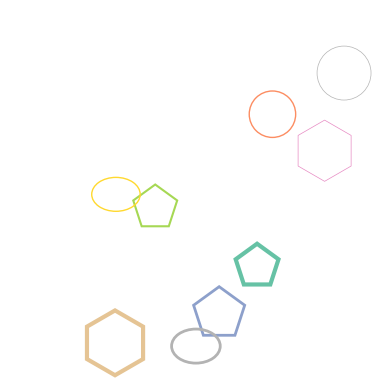[{"shape": "pentagon", "thickness": 3, "radius": 0.29, "center": [0.668, 0.308]}, {"shape": "circle", "thickness": 1, "radius": 0.3, "center": [0.708, 0.703]}, {"shape": "pentagon", "thickness": 2, "radius": 0.35, "center": [0.569, 0.186]}, {"shape": "hexagon", "thickness": 0.5, "radius": 0.4, "center": [0.843, 0.609]}, {"shape": "pentagon", "thickness": 1.5, "radius": 0.3, "center": [0.403, 0.461]}, {"shape": "oval", "thickness": 1, "radius": 0.31, "center": [0.301, 0.495]}, {"shape": "hexagon", "thickness": 3, "radius": 0.42, "center": [0.299, 0.11]}, {"shape": "circle", "thickness": 0.5, "radius": 0.35, "center": [0.894, 0.81]}, {"shape": "oval", "thickness": 2, "radius": 0.32, "center": [0.509, 0.101]}]